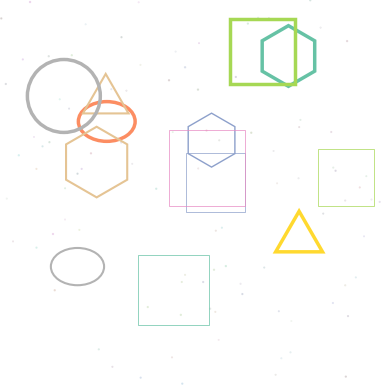[{"shape": "hexagon", "thickness": 2.5, "radius": 0.39, "center": [0.749, 0.855]}, {"shape": "square", "thickness": 0.5, "radius": 0.46, "center": [0.451, 0.246]}, {"shape": "oval", "thickness": 2.5, "radius": 0.37, "center": [0.277, 0.684]}, {"shape": "hexagon", "thickness": 1, "radius": 0.35, "center": [0.549, 0.636]}, {"shape": "square", "thickness": 0.5, "radius": 0.38, "center": [0.56, 0.526]}, {"shape": "square", "thickness": 0.5, "radius": 0.49, "center": [0.537, 0.564]}, {"shape": "square", "thickness": 2.5, "radius": 0.42, "center": [0.681, 0.866]}, {"shape": "square", "thickness": 0.5, "radius": 0.36, "center": [0.9, 0.539]}, {"shape": "triangle", "thickness": 2.5, "radius": 0.35, "center": [0.777, 0.381]}, {"shape": "triangle", "thickness": 1.5, "radius": 0.34, "center": [0.275, 0.74]}, {"shape": "hexagon", "thickness": 1.5, "radius": 0.46, "center": [0.251, 0.579]}, {"shape": "oval", "thickness": 1.5, "radius": 0.35, "center": [0.201, 0.308]}, {"shape": "circle", "thickness": 2.5, "radius": 0.47, "center": [0.166, 0.751]}]